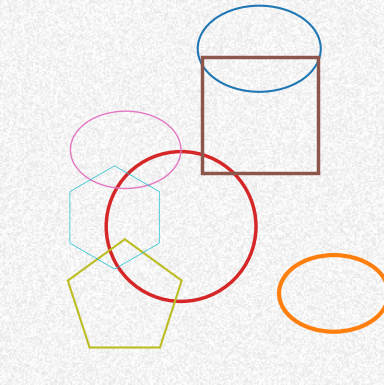[{"shape": "oval", "thickness": 1.5, "radius": 0.8, "center": [0.673, 0.873]}, {"shape": "oval", "thickness": 3, "radius": 0.71, "center": [0.867, 0.238]}, {"shape": "circle", "thickness": 2.5, "radius": 0.97, "center": [0.47, 0.412]}, {"shape": "square", "thickness": 2.5, "radius": 0.75, "center": [0.676, 0.701]}, {"shape": "oval", "thickness": 1, "radius": 0.72, "center": [0.326, 0.611]}, {"shape": "pentagon", "thickness": 1.5, "radius": 0.78, "center": [0.324, 0.223]}, {"shape": "hexagon", "thickness": 0.5, "radius": 0.67, "center": [0.298, 0.435]}]